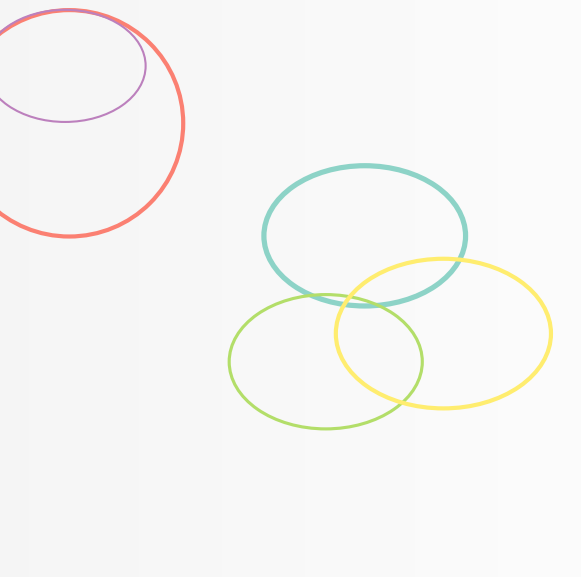[{"shape": "oval", "thickness": 2.5, "radius": 0.87, "center": [0.628, 0.591]}, {"shape": "circle", "thickness": 2, "radius": 0.98, "center": [0.119, 0.786]}, {"shape": "oval", "thickness": 1.5, "radius": 0.83, "center": [0.56, 0.373]}, {"shape": "oval", "thickness": 1, "radius": 0.69, "center": [0.112, 0.885]}, {"shape": "oval", "thickness": 2, "radius": 0.93, "center": [0.763, 0.422]}]